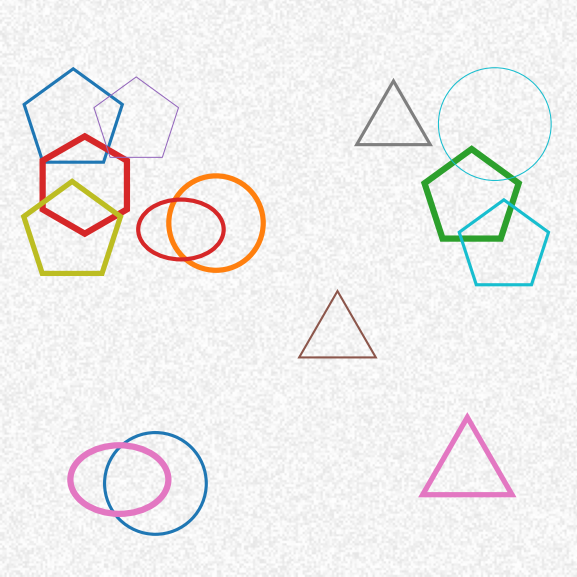[{"shape": "pentagon", "thickness": 1.5, "radius": 0.45, "center": [0.127, 0.791]}, {"shape": "circle", "thickness": 1.5, "radius": 0.44, "center": [0.269, 0.162]}, {"shape": "circle", "thickness": 2.5, "radius": 0.41, "center": [0.374, 0.613]}, {"shape": "pentagon", "thickness": 3, "radius": 0.43, "center": [0.817, 0.655]}, {"shape": "hexagon", "thickness": 3, "radius": 0.42, "center": [0.147, 0.679]}, {"shape": "oval", "thickness": 2, "radius": 0.37, "center": [0.313, 0.602]}, {"shape": "pentagon", "thickness": 0.5, "radius": 0.38, "center": [0.236, 0.789]}, {"shape": "triangle", "thickness": 1, "radius": 0.38, "center": [0.584, 0.419]}, {"shape": "oval", "thickness": 3, "radius": 0.42, "center": [0.207, 0.169]}, {"shape": "triangle", "thickness": 2.5, "radius": 0.45, "center": [0.809, 0.187]}, {"shape": "triangle", "thickness": 1.5, "radius": 0.37, "center": [0.681, 0.785]}, {"shape": "pentagon", "thickness": 2.5, "radius": 0.44, "center": [0.125, 0.597]}, {"shape": "pentagon", "thickness": 1.5, "radius": 0.41, "center": [0.873, 0.572]}, {"shape": "circle", "thickness": 0.5, "radius": 0.49, "center": [0.857, 0.784]}]